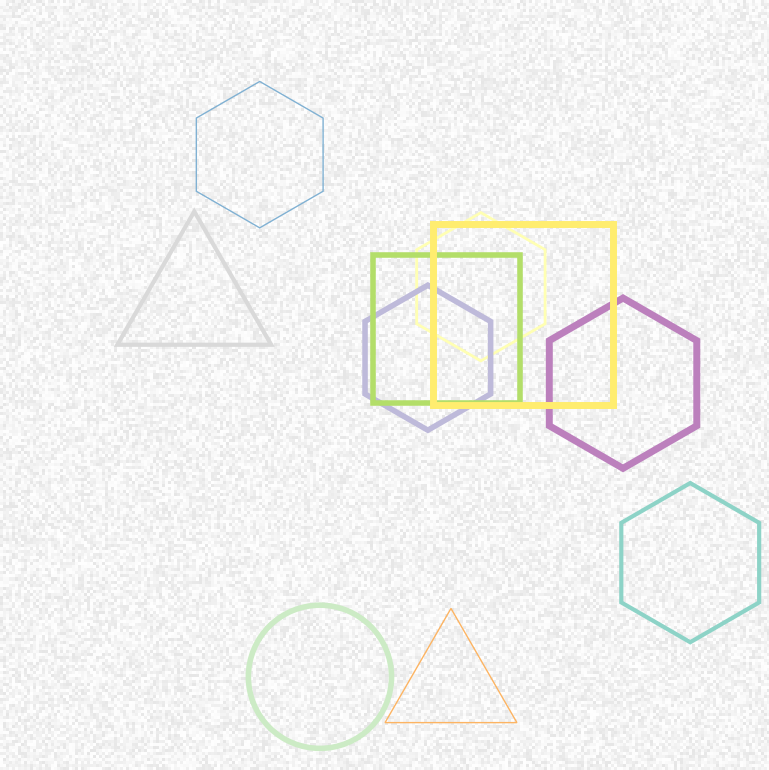[{"shape": "hexagon", "thickness": 1.5, "radius": 0.52, "center": [0.896, 0.269]}, {"shape": "hexagon", "thickness": 1, "radius": 0.48, "center": [0.625, 0.628]}, {"shape": "hexagon", "thickness": 2, "radius": 0.47, "center": [0.556, 0.535]}, {"shape": "hexagon", "thickness": 0.5, "radius": 0.48, "center": [0.337, 0.799]}, {"shape": "triangle", "thickness": 0.5, "radius": 0.49, "center": [0.586, 0.111]}, {"shape": "square", "thickness": 2, "radius": 0.48, "center": [0.58, 0.573]}, {"shape": "triangle", "thickness": 1.5, "radius": 0.58, "center": [0.252, 0.61]}, {"shape": "hexagon", "thickness": 2.5, "radius": 0.55, "center": [0.809, 0.502]}, {"shape": "circle", "thickness": 2, "radius": 0.46, "center": [0.416, 0.121]}, {"shape": "square", "thickness": 2.5, "radius": 0.59, "center": [0.679, 0.592]}]